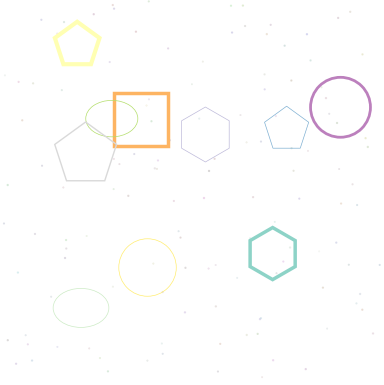[{"shape": "hexagon", "thickness": 2.5, "radius": 0.34, "center": [0.708, 0.341]}, {"shape": "pentagon", "thickness": 3, "radius": 0.3, "center": [0.2, 0.883]}, {"shape": "hexagon", "thickness": 0.5, "radius": 0.36, "center": [0.534, 0.651]}, {"shape": "pentagon", "thickness": 0.5, "radius": 0.3, "center": [0.744, 0.664]}, {"shape": "square", "thickness": 2.5, "radius": 0.35, "center": [0.365, 0.689]}, {"shape": "oval", "thickness": 0.5, "radius": 0.34, "center": [0.29, 0.692]}, {"shape": "pentagon", "thickness": 1, "radius": 0.42, "center": [0.222, 0.599]}, {"shape": "circle", "thickness": 2, "radius": 0.39, "center": [0.884, 0.721]}, {"shape": "oval", "thickness": 0.5, "radius": 0.36, "center": [0.21, 0.2]}, {"shape": "circle", "thickness": 0.5, "radius": 0.37, "center": [0.383, 0.305]}]